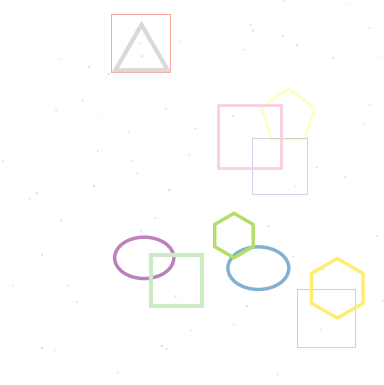[{"shape": "square", "thickness": 0.5, "radius": 0.38, "center": [0.847, 0.174]}, {"shape": "pentagon", "thickness": 1.5, "radius": 0.36, "center": [0.749, 0.697]}, {"shape": "square", "thickness": 0.5, "radius": 0.36, "center": [0.727, 0.569]}, {"shape": "square", "thickness": 0.5, "radius": 0.38, "center": [0.365, 0.887]}, {"shape": "oval", "thickness": 2.5, "radius": 0.4, "center": [0.671, 0.303]}, {"shape": "hexagon", "thickness": 2.5, "radius": 0.29, "center": [0.608, 0.388]}, {"shape": "square", "thickness": 2, "radius": 0.41, "center": [0.648, 0.646]}, {"shape": "triangle", "thickness": 3, "radius": 0.39, "center": [0.368, 0.857]}, {"shape": "oval", "thickness": 2.5, "radius": 0.38, "center": [0.375, 0.33]}, {"shape": "square", "thickness": 3, "radius": 0.33, "center": [0.459, 0.271]}, {"shape": "hexagon", "thickness": 2.5, "radius": 0.39, "center": [0.876, 0.251]}]